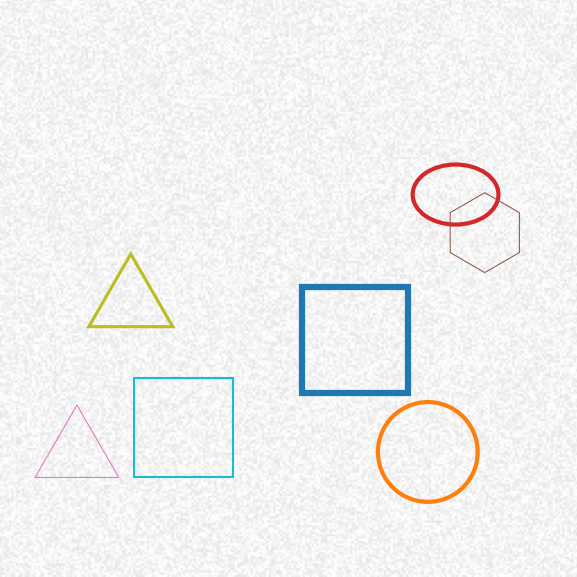[{"shape": "square", "thickness": 3, "radius": 0.46, "center": [0.615, 0.41]}, {"shape": "circle", "thickness": 2, "radius": 0.43, "center": [0.741, 0.217]}, {"shape": "oval", "thickness": 2, "radius": 0.37, "center": [0.789, 0.662]}, {"shape": "hexagon", "thickness": 0.5, "radius": 0.35, "center": [0.839, 0.596]}, {"shape": "triangle", "thickness": 0.5, "radius": 0.42, "center": [0.133, 0.214]}, {"shape": "triangle", "thickness": 1.5, "radius": 0.42, "center": [0.226, 0.475]}, {"shape": "square", "thickness": 1, "radius": 0.43, "center": [0.317, 0.259]}]